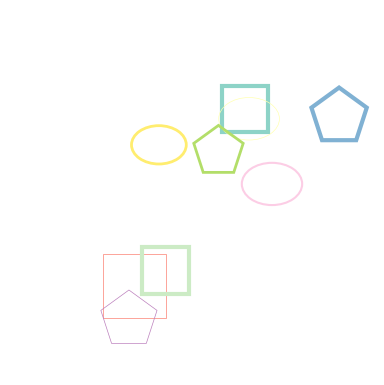[{"shape": "square", "thickness": 3, "radius": 0.3, "center": [0.636, 0.717]}, {"shape": "oval", "thickness": 0.5, "radius": 0.39, "center": [0.647, 0.692]}, {"shape": "square", "thickness": 0.5, "radius": 0.41, "center": [0.349, 0.258]}, {"shape": "pentagon", "thickness": 3, "radius": 0.38, "center": [0.881, 0.697]}, {"shape": "pentagon", "thickness": 2, "radius": 0.34, "center": [0.567, 0.607]}, {"shape": "oval", "thickness": 1.5, "radius": 0.39, "center": [0.706, 0.522]}, {"shape": "pentagon", "thickness": 0.5, "radius": 0.38, "center": [0.335, 0.17]}, {"shape": "square", "thickness": 3, "radius": 0.31, "center": [0.429, 0.298]}, {"shape": "oval", "thickness": 2, "radius": 0.36, "center": [0.413, 0.624]}]